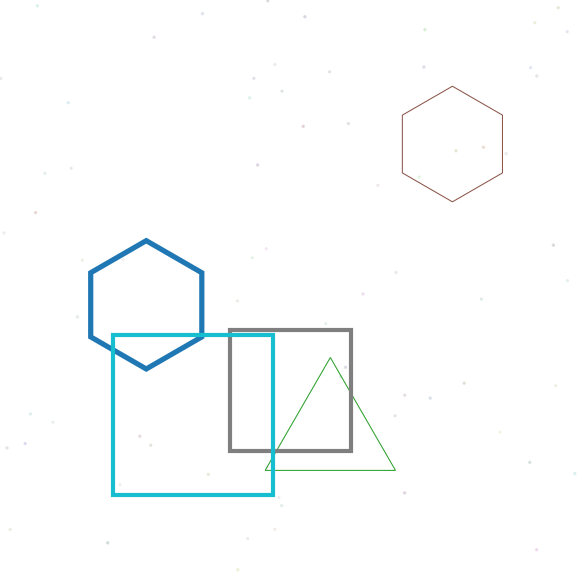[{"shape": "hexagon", "thickness": 2.5, "radius": 0.56, "center": [0.253, 0.471]}, {"shape": "triangle", "thickness": 0.5, "radius": 0.65, "center": [0.572, 0.25]}, {"shape": "hexagon", "thickness": 0.5, "radius": 0.5, "center": [0.783, 0.75]}, {"shape": "square", "thickness": 2, "radius": 0.52, "center": [0.503, 0.323]}, {"shape": "square", "thickness": 2, "radius": 0.69, "center": [0.335, 0.281]}]